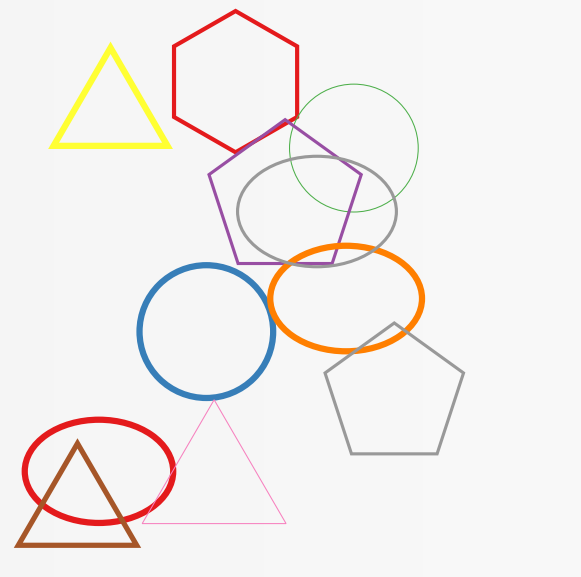[{"shape": "oval", "thickness": 3, "radius": 0.64, "center": [0.17, 0.183]}, {"shape": "hexagon", "thickness": 2, "radius": 0.61, "center": [0.405, 0.858]}, {"shape": "circle", "thickness": 3, "radius": 0.57, "center": [0.355, 0.425]}, {"shape": "circle", "thickness": 0.5, "radius": 0.55, "center": [0.609, 0.743]}, {"shape": "pentagon", "thickness": 1.5, "radius": 0.69, "center": [0.491, 0.654]}, {"shape": "oval", "thickness": 3, "radius": 0.65, "center": [0.595, 0.482]}, {"shape": "triangle", "thickness": 3, "radius": 0.57, "center": [0.19, 0.803]}, {"shape": "triangle", "thickness": 2.5, "radius": 0.59, "center": [0.133, 0.114]}, {"shape": "triangle", "thickness": 0.5, "radius": 0.71, "center": [0.368, 0.164]}, {"shape": "pentagon", "thickness": 1.5, "radius": 0.63, "center": [0.678, 0.315]}, {"shape": "oval", "thickness": 1.5, "radius": 0.68, "center": [0.545, 0.633]}]